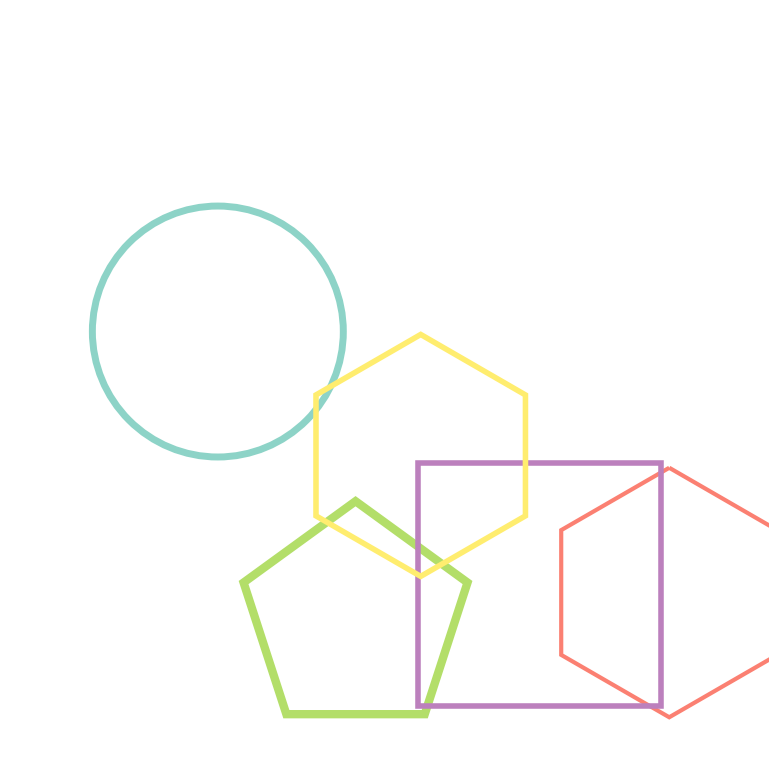[{"shape": "circle", "thickness": 2.5, "radius": 0.81, "center": [0.283, 0.569]}, {"shape": "hexagon", "thickness": 1.5, "radius": 0.81, "center": [0.869, 0.231]}, {"shape": "pentagon", "thickness": 3, "radius": 0.76, "center": [0.462, 0.196]}, {"shape": "square", "thickness": 2, "radius": 0.79, "center": [0.7, 0.241]}, {"shape": "hexagon", "thickness": 2, "radius": 0.79, "center": [0.546, 0.409]}]